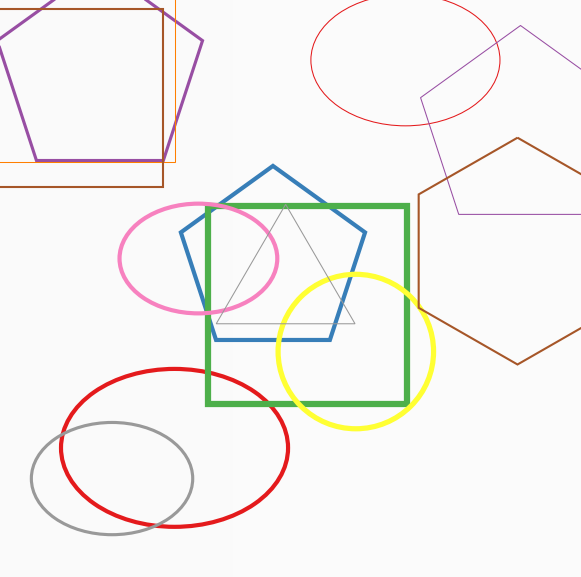[{"shape": "oval", "thickness": 2, "radius": 0.98, "center": [0.3, 0.224]}, {"shape": "oval", "thickness": 0.5, "radius": 0.81, "center": [0.698, 0.895]}, {"shape": "pentagon", "thickness": 2, "radius": 0.83, "center": [0.47, 0.545]}, {"shape": "square", "thickness": 3, "radius": 0.85, "center": [0.529, 0.471]}, {"shape": "pentagon", "thickness": 0.5, "radius": 0.9, "center": [0.895, 0.774]}, {"shape": "pentagon", "thickness": 1.5, "radius": 0.93, "center": [0.172, 0.871]}, {"shape": "square", "thickness": 0.5, "radius": 0.86, "center": [0.129, 0.89]}, {"shape": "circle", "thickness": 2.5, "radius": 0.67, "center": [0.612, 0.39]}, {"shape": "square", "thickness": 1, "radius": 0.77, "center": [0.126, 0.829]}, {"shape": "hexagon", "thickness": 1, "radius": 0.98, "center": [0.89, 0.564]}, {"shape": "oval", "thickness": 2, "radius": 0.68, "center": [0.341, 0.551]}, {"shape": "triangle", "thickness": 0.5, "radius": 0.69, "center": [0.491, 0.507]}, {"shape": "oval", "thickness": 1.5, "radius": 0.69, "center": [0.193, 0.17]}]